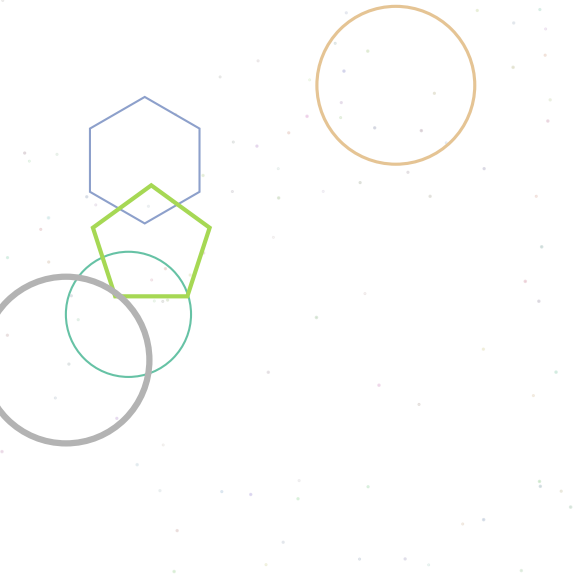[{"shape": "circle", "thickness": 1, "radius": 0.54, "center": [0.222, 0.455]}, {"shape": "hexagon", "thickness": 1, "radius": 0.55, "center": [0.251, 0.722]}, {"shape": "pentagon", "thickness": 2, "radius": 0.53, "center": [0.262, 0.572]}, {"shape": "circle", "thickness": 1.5, "radius": 0.68, "center": [0.685, 0.851]}, {"shape": "circle", "thickness": 3, "radius": 0.72, "center": [0.114, 0.376]}]